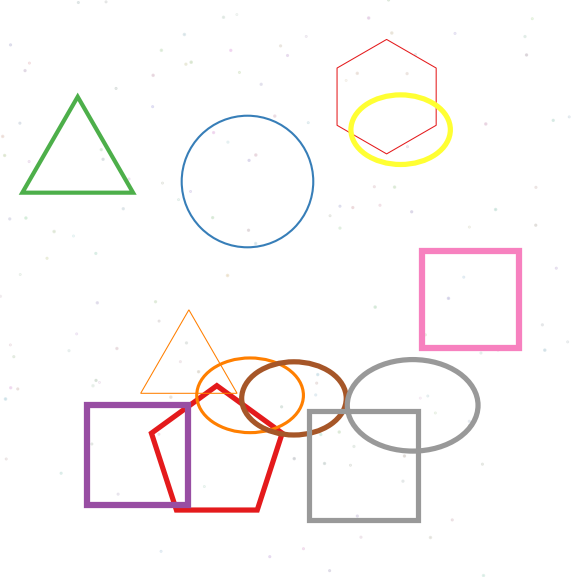[{"shape": "pentagon", "thickness": 2.5, "radius": 0.6, "center": [0.375, 0.212]}, {"shape": "hexagon", "thickness": 0.5, "radius": 0.5, "center": [0.669, 0.832]}, {"shape": "circle", "thickness": 1, "radius": 0.57, "center": [0.429, 0.685]}, {"shape": "triangle", "thickness": 2, "radius": 0.55, "center": [0.135, 0.721]}, {"shape": "square", "thickness": 3, "radius": 0.43, "center": [0.238, 0.211]}, {"shape": "oval", "thickness": 1.5, "radius": 0.46, "center": [0.433, 0.315]}, {"shape": "triangle", "thickness": 0.5, "radius": 0.48, "center": [0.327, 0.366]}, {"shape": "oval", "thickness": 2.5, "radius": 0.43, "center": [0.694, 0.775]}, {"shape": "oval", "thickness": 2.5, "radius": 0.45, "center": [0.509, 0.309]}, {"shape": "square", "thickness": 3, "radius": 0.42, "center": [0.815, 0.481]}, {"shape": "oval", "thickness": 2.5, "radius": 0.57, "center": [0.715, 0.297]}, {"shape": "square", "thickness": 2.5, "radius": 0.47, "center": [0.63, 0.193]}]